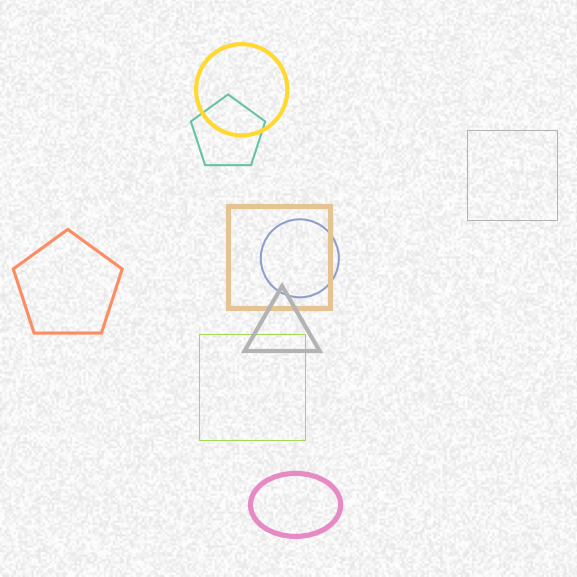[{"shape": "pentagon", "thickness": 1, "radius": 0.34, "center": [0.395, 0.768]}, {"shape": "pentagon", "thickness": 1.5, "radius": 0.5, "center": [0.117, 0.503]}, {"shape": "circle", "thickness": 1, "radius": 0.34, "center": [0.519, 0.552]}, {"shape": "oval", "thickness": 2.5, "radius": 0.39, "center": [0.512, 0.125]}, {"shape": "square", "thickness": 0.5, "radius": 0.46, "center": [0.437, 0.329]}, {"shape": "circle", "thickness": 2, "radius": 0.4, "center": [0.419, 0.844]}, {"shape": "square", "thickness": 2.5, "radius": 0.44, "center": [0.483, 0.555]}, {"shape": "square", "thickness": 0.5, "radius": 0.39, "center": [0.886, 0.697]}, {"shape": "triangle", "thickness": 2, "radius": 0.37, "center": [0.488, 0.429]}]